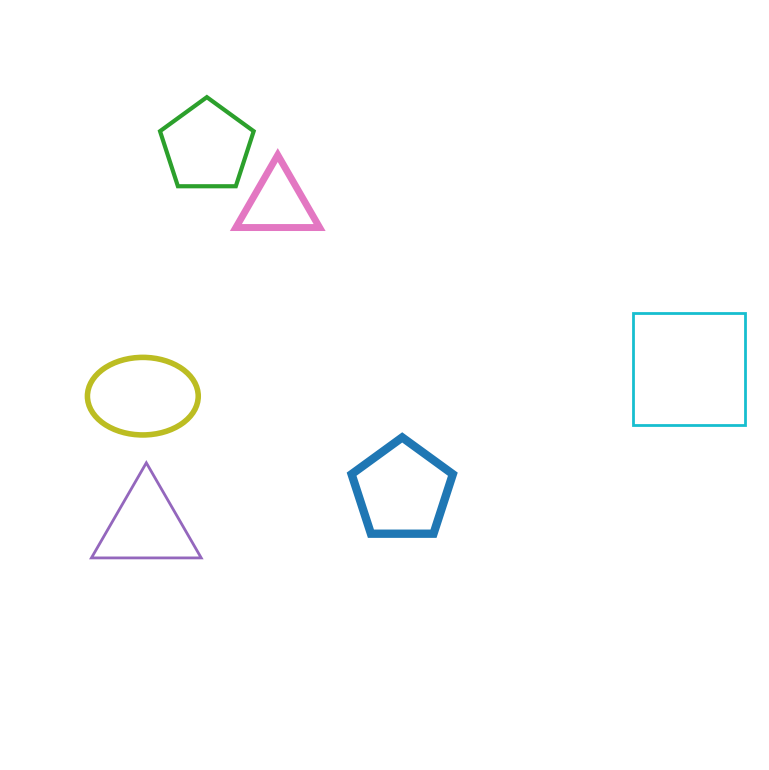[{"shape": "pentagon", "thickness": 3, "radius": 0.35, "center": [0.522, 0.363]}, {"shape": "pentagon", "thickness": 1.5, "radius": 0.32, "center": [0.269, 0.81]}, {"shape": "triangle", "thickness": 1, "radius": 0.41, "center": [0.19, 0.317]}, {"shape": "triangle", "thickness": 2.5, "radius": 0.31, "center": [0.361, 0.736]}, {"shape": "oval", "thickness": 2, "radius": 0.36, "center": [0.186, 0.485]}, {"shape": "square", "thickness": 1, "radius": 0.36, "center": [0.895, 0.521]}]